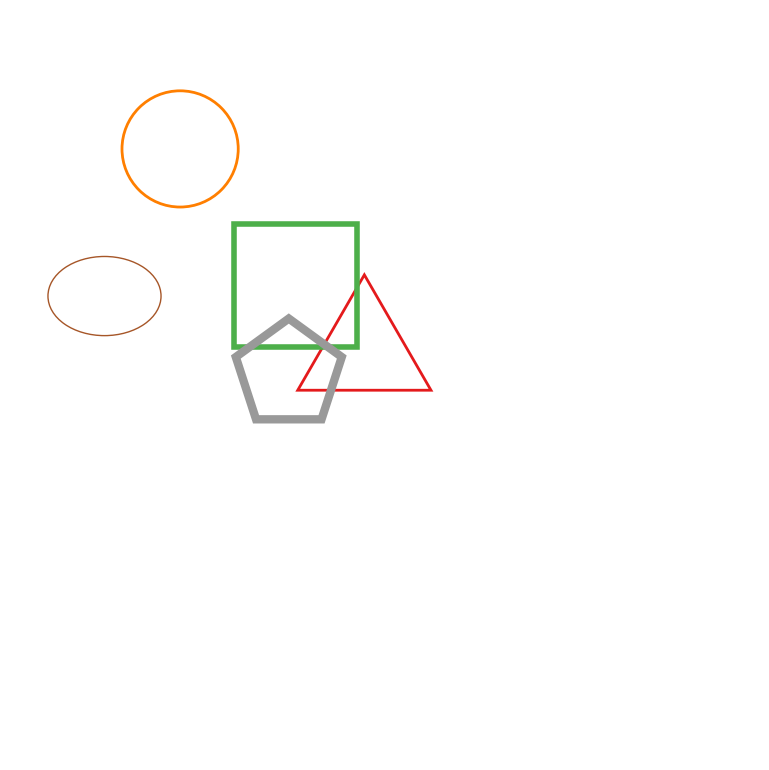[{"shape": "triangle", "thickness": 1, "radius": 0.5, "center": [0.473, 0.543]}, {"shape": "square", "thickness": 2, "radius": 0.4, "center": [0.384, 0.629]}, {"shape": "circle", "thickness": 1, "radius": 0.38, "center": [0.234, 0.807]}, {"shape": "oval", "thickness": 0.5, "radius": 0.37, "center": [0.136, 0.616]}, {"shape": "pentagon", "thickness": 3, "radius": 0.36, "center": [0.375, 0.514]}]